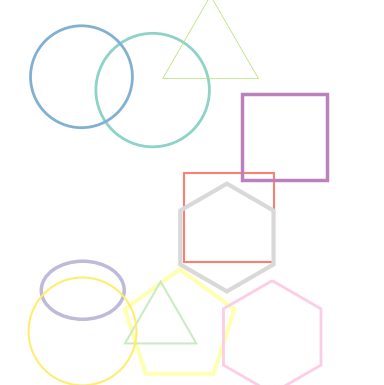[{"shape": "circle", "thickness": 2, "radius": 0.74, "center": [0.396, 0.766]}, {"shape": "pentagon", "thickness": 3, "radius": 0.75, "center": [0.467, 0.151]}, {"shape": "oval", "thickness": 2.5, "radius": 0.54, "center": [0.215, 0.246]}, {"shape": "square", "thickness": 1.5, "radius": 0.58, "center": [0.595, 0.434]}, {"shape": "circle", "thickness": 2, "radius": 0.66, "center": [0.212, 0.801]}, {"shape": "triangle", "thickness": 0.5, "radius": 0.72, "center": [0.547, 0.868]}, {"shape": "hexagon", "thickness": 2, "radius": 0.73, "center": [0.707, 0.125]}, {"shape": "hexagon", "thickness": 3, "radius": 0.7, "center": [0.589, 0.383]}, {"shape": "square", "thickness": 2.5, "radius": 0.55, "center": [0.74, 0.644]}, {"shape": "triangle", "thickness": 1.5, "radius": 0.54, "center": [0.417, 0.161]}, {"shape": "circle", "thickness": 1.5, "radius": 0.7, "center": [0.214, 0.139]}]